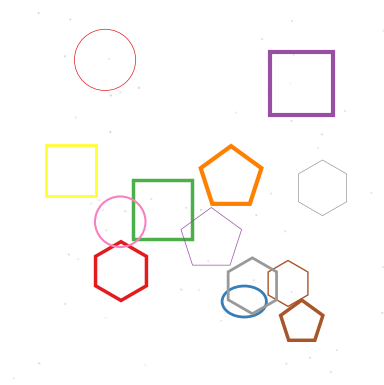[{"shape": "hexagon", "thickness": 2.5, "radius": 0.38, "center": [0.314, 0.296]}, {"shape": "circle", "thickness": 0.5, "radius": 0.4, "center": [0.273, 0.844]}, {"shape": "oval", "thickness": 2, "radius": 0.29, "center": [0.634, 0.217]}, {"shape": "square", "thickness": 2.5, "radius": 0.38, "center": [0.421, 0.455]}, {"shape": "pentagon", "thickness": 0.5, "radius": 0.41, "center": [0.549, 0.378]}, {"shape": "square", "thickness": 3, "radius": 0.41, "center": [0.784, 0.782]}, {"shape": "pentagon", "thickness": 3, "radius": 0.41, "center": [0.6, 0.538]}, {"shape": "square", "thickness": 2, "radius": 0.33, "center": [0.184, 0.557]}, {"shape": "pentagon", "thickness": 2.5, "radius": 0.29, "center": [0.784, 0.163]}, {"shape": "hexagon", "thickness": 1, "radius": 0.3, "center": [0.748, 0.264]}, {"shape": "circle", "thickness": 1.5, "radius": 0.33, "center": [0.312, 0.424]}, {"shape": "hexagon", "thickness": 2, "radius": 0.36, "center": [0.655, 0.258]}, {"shape": "hexagon", "thickness": 0.5, "radius": 0.36, "center": [0.838, 0.512]}]